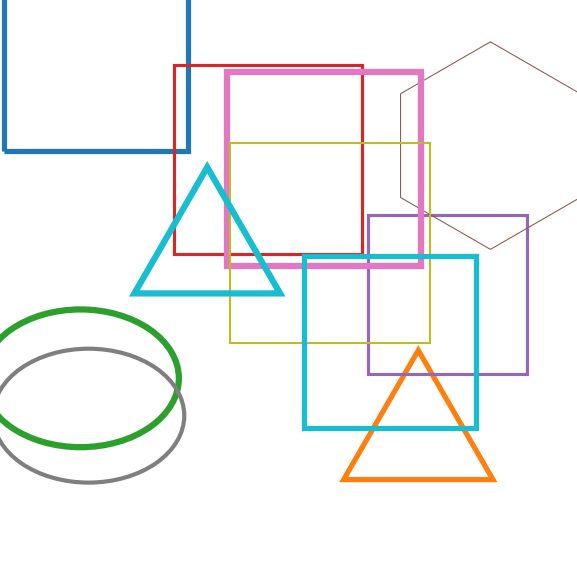[{"shape": "square", "thickness": 2.5, "radius": 0.8, "center": [0.166, 0.897]}, {"shape": "triangle", "thickness": 2.5, "radius": 0.75, "center": [0.724, 0.243]}, {"shape": "oval", "thickness": 3, "radius": 0.85, "center": [0.139, 0.344]}, {"shape": "square", "thickness": 1.5, "radius": 0.82, "center": [0.464, 0.723]}, {"shape": "square", "thickness": 1.5, "radius": 0.69, "center": [0.775, 0.489]}, {"shape": "hexagon", "thickness": 0.5, "radius": 0.9, "center": [0.849, 0.747]}, {"shape": "square", "thickness": 3, "radius": 0.84, "center": [0.561, 0.707]}, {"shape": "oval", "thickness": 2, "radius": 0.83, "center": [0.153, 0.279]}, {"shape": "square", "thickness": 1, "radius": 0.87, "center": [0.572, 0.578]}, {"shape": "triangle", "thickness": 3, "radius": 0.73, "center": [0.359, 0.564]}, {"shape": "square", "thickness": 2.5, "radius": 0.74, "center": [0.675, 0.407]}]